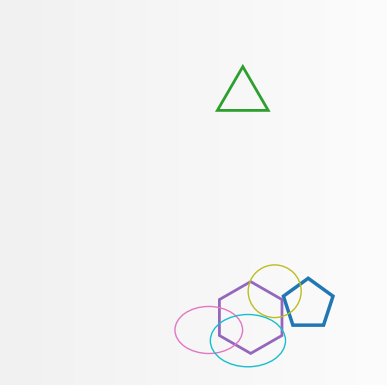[{"shape": "pentagon", "thickness": 2.5, "radius": 0.34, "center": [0.795, 0.21]}, {"shape": "triangle", "thickness": 2, "radius": 0.38, "center": [0.627, 0.751]}, {"shape": "hexagon", "thickness": 2, "radius": 0.47, "center": [0.647, 0.175]}, {"shape": "oval", "thickness": 1, "radius": 0.44, "center": [0.539, 0.143]}, {"shape": "circle", "thickness": 1, "radius": 0.34, "center": [0.709, 0.244]}, {"shape": "oval", "thickness": 1, "radius": 0.48, "center": [0.64, 0.115]}]